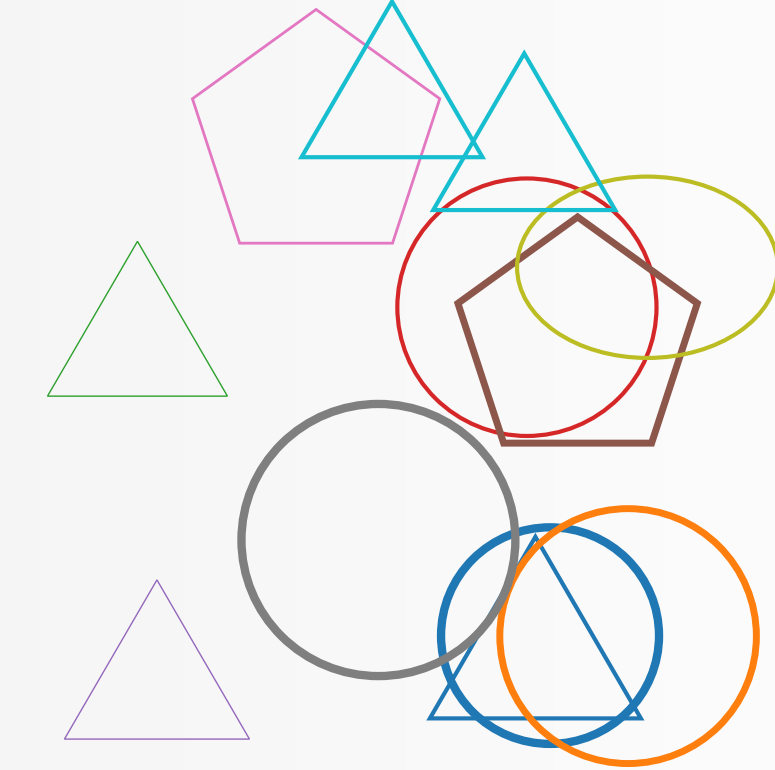[{"shape": "circle", "thickness": 3, "radius": 0.7, "center": [0.71, 0.175]}, {"shape": "triangle", "thickness": 1.5, "radius": 0.79, "center": [0.691, 0.146]}, {"shape": "circle", "thickness": 2.5, "radius": 0.83, "center": [0.81, 0.174]}, {"shape": "triangle", "thickness": 0.5, "radius": 0.67, "center": [0.177, 0.553]}, {"shape": "circle", "thickness": 1.5, "radius": 0.84, "center": [0.68, 0.601]}, {"shape": "triangle", "thickness": 0.5, "radius": 0.69, "center": [0.203, 0.109]}, {"shape": "pentagon", "thickness": 2.5, "radius": 0.81, "center": [0.745, 0.556]}, {"shape": "pentagon", "thickness": 1, "radius": 0.84, "center": [0.408, 0.82]}, {"shape": "circle", "thickness": 3, "radius": 0.88, "center": [0.488, 0.299]}, {"shape": "oval", "thickness": 1.5, "radius": 0.84, "center": [0.835, 0.653]}, {"shape": "triangle", "thickness": 1.5, "radius": 0.67, "center": [0.506, 0.863]}, {"shape": "triangle", "thickness": 1.5, "radius": 0.68, "center": [0.676, 0.795]}]